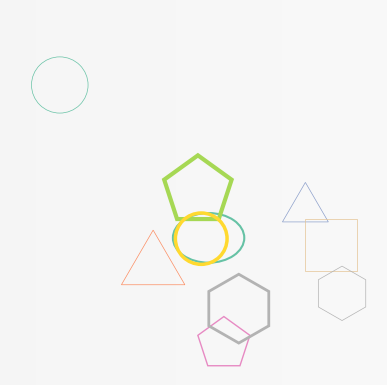[{"shape": "oval", "thickness": 1.5, "radius": 0.46, "center": [0.538, 0.382]}, {"shape": "circle", "thickness": 0.5, "radius": 0.36, "center": [0.154, 0.779]}, {"shape": "triangle", "thickness": 0.5, "radius": 0.47, "center": [0.395, 0.308]}, {"shape": "triangle", "thickness": 0.5, "radius": 0.34, "center": [0.788, 0.458]}, {"shape": "pentagon", "thickness": 1, "radius": 0.35, "center": [0.578, 0.107]}, {"shape": "pentagon", "thickness": 3, "radius": 0.46, "center": [0.511, 0.505]}, {"shape": "circle", "thickness": 2.5, "radius": 0.33, "center": [0.519, 0.38]}, {"shape": "square", "thickness": 0.5, "radius": 0.34, "center": [0.854, 0.363]}, {"shape": "hexagon", "thickness": 2, "radius": 0.45, "center": [0.616, 0.198]}, {"shape": "hexagon", "thickness": 0.5, "radius": 0.35, "center": [0.883, 0.238]}]